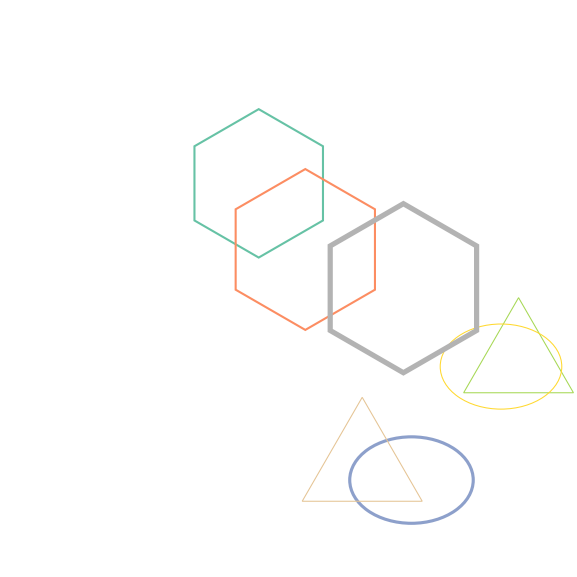[{"shape": "hexagon", "thickness": 1, "radius": 0.64, "center": [0.448, 0.682]}, {"shape": "hexagon", "thickness": 1, "radius": 0.7, "center": [0.529, 0.567]}, {"shape": "oval", "thickness": 1.5, "radius": 0.53, "center": [0.713, 0.168]}, {"shape": "triangle", "thickness": 0.5, "radius": 0.55, "center": [0.898, 0.374]}, {"shape": "oval", "thickness": 0.5, "radius": 0.53, "center": [0.868, 0.364]}, {"shape": "triangle", "thickness": 0.5, "radius": 0.6, "center": [0.627, 0.191]}, {"shape": "hexagon", "thickness": 2.5, "radius": 0.73, "center": [0.699, 0.5]}]